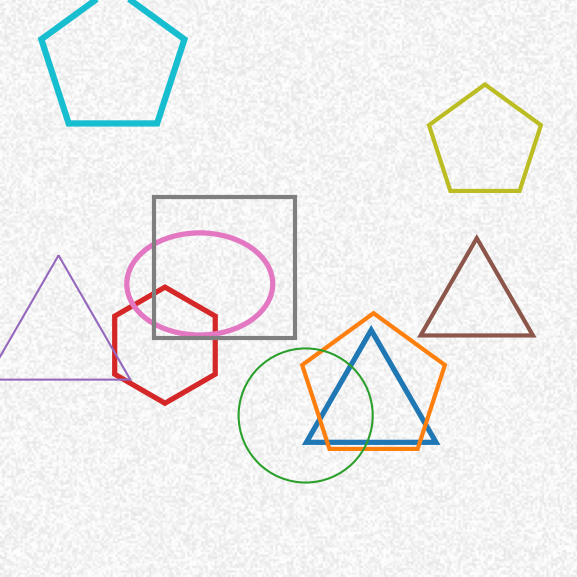[{"shape": "triangle", "thickness": 2.5, "radius": 0.65, "center": [0.643, 0.298]}, {"shape": "pentagon", "thickness": 2, "radius": 0.65, "center": [0.647, 0.327]}, {"shape": "circle", "thickness": 1, "radius": 0.58, "center": [0.529, 0.28]}, {"shape": "hexagon", "thickness": 2.5, "radius": 0.5, "center": [0.286, 0.401]}, {"shape": "triangle", "thickness": 1, "radius": 0.72, "center": [0.101, 0.414]}, {"shape": "triangle", "thickness": 2, "radius": 0.56, "center": [0.826, 0.474]}, {"shape": "oval", "thickness": 2.5, "radius": 0.63, "center": [0.346, 0.507]}, {"shape": "square", "thickness": 2, "radius": 0.61, "center": [0.389, 0.536]}, {"shape": "pentagon", "thickness": 2, "radius": 0.51, "center": [0.84, 0.751]}, {"shape": "pentagon", "thickness": 3, "radius": 0.65, "center": [0.195, 0.891]}]